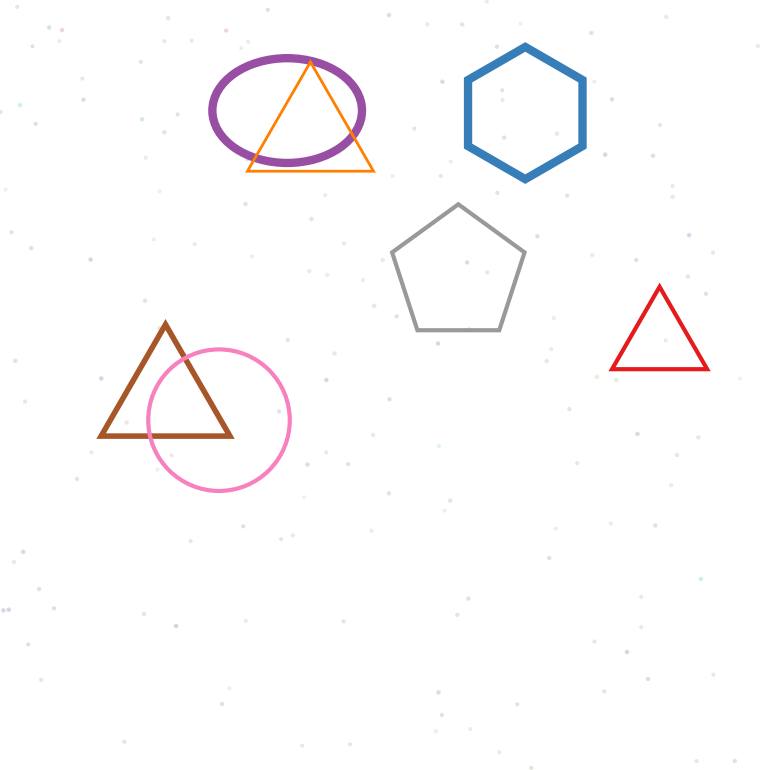[{"shape": "triangle", "thickness": 1.5, "radius": 0.36, "center": [0.857, 0.556]}, {"shape": "hexagon", "thickness": 3, "radius": 0.43, "center": [0.682, 0.853]}, {"shape": "oval", "thickness": 3, "radius": 0.49, "center": [0.373, 0.856]}, {"shape": "triangle", "thickness": 1, "radius": 0.47, "center": [0.403, 0.825]}, {"shape": "triangle", "thickness": 2, "radius": 0.48, "center": [0.215, 0.482]}, {"shape": "circle", "thickness": 1.5, "radius": 0.46, "center": [0.284, 0.454]}, {"shape": "pentagon", "thickness": 1.5, "radius": 0.45, "center": [0.595, 0.644]}]